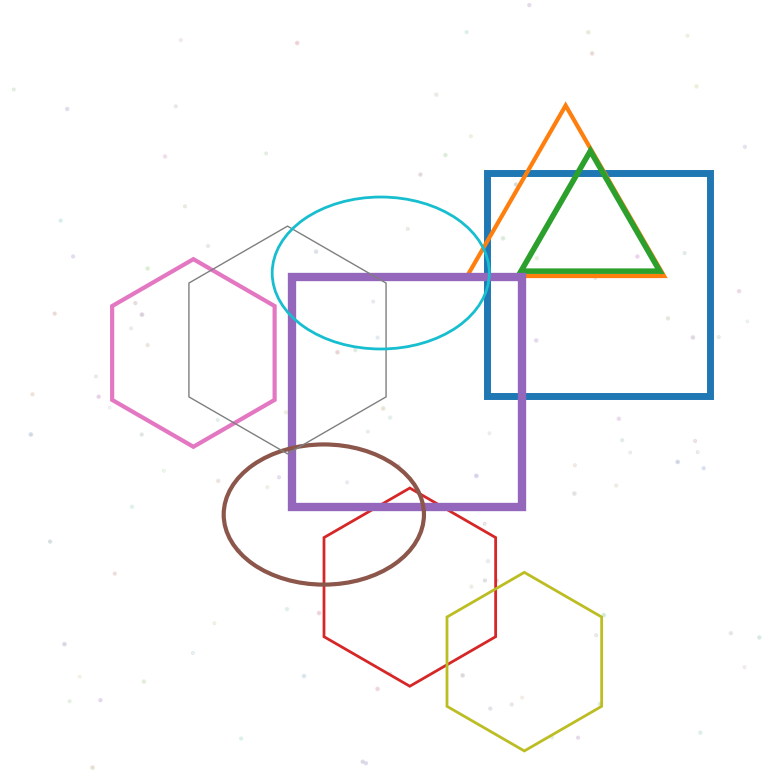[{"shape": "square", "thickness": 2.5, "radius": 0.72, "center": [0.777, 0.63]}, {"shape": "triangle", "thickness": 1.5, "radius": 0.74, "center": [0.735, 0.715]}, {"shape": "triangle", "thickness": 2, "radius": 0.52, "center": [0.767, 0.7]}, {"shape": "hexagon", "thickness": 1, "radius": 0.64, "center": [0.532, 0.237]}, {"shape": "square", "thickness": 3, "radius": 0.75, "center": [0.529, 0.491]}, {"shape": "oval", "thickness": 1.5, "radius": 0.65, "center": [0.421, 0.332]}, {"shape": "hexagon", "thickness": 1.5, "radius": 0.61, "center": [0.251, 0.542]}, {"shape": "hexagon", "thickness": 0.5, "radius": 0.74, "center": [0.373, 0.558]}, {"shape": "hexagon", "thickness": 1, "radius": 0.58, "center": [0.681, 0.141]}, {"shape": "oval", "thickness": 1, "radius": 0.7, "center": [0.494, 0.645]}]